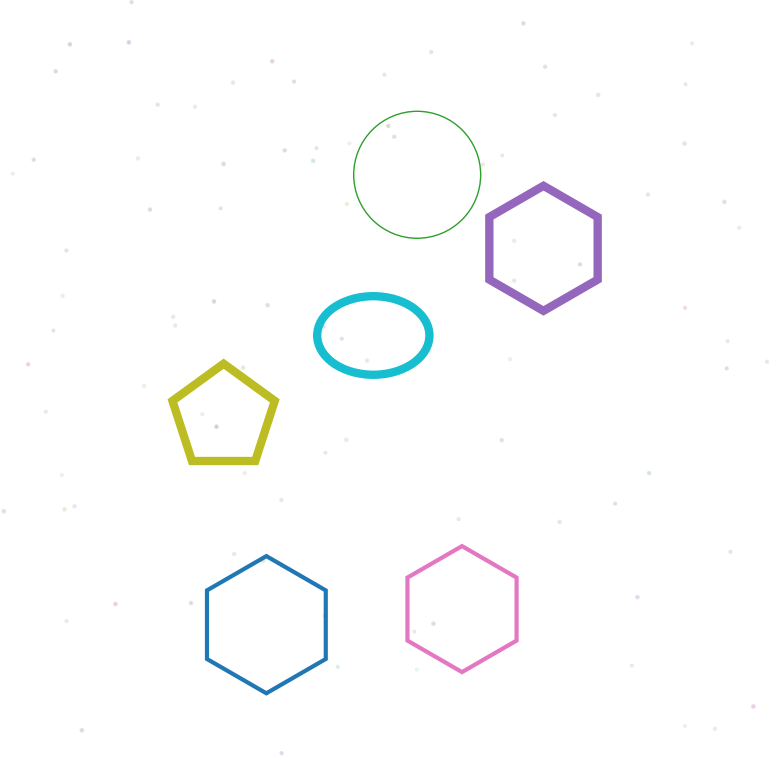[{"shape": "hexagon", "thickness": 1.5, "radius": 0.45, "center": [0.346, 0.189]}, {"shape": "circle", "thickness": 0.5, "radius": 0.41, "center": [0.542, 0.773]}, {"shape": "hexagon", "thickness": 3, "radius": 0.41, "center": [0.706, 0.677]}, {"shape": "hexagon", "thickness": 1.5, "radius": 0.41, "center": [0.6, 0.209]}, {"shape": "pentagon", "thickness": 3, "radius": 0.35, "center": [0.29, 0.458]}, {"shape": "oval", "thickness": 3, "radius": 0.36, "center": [0.485, 0.564]}]